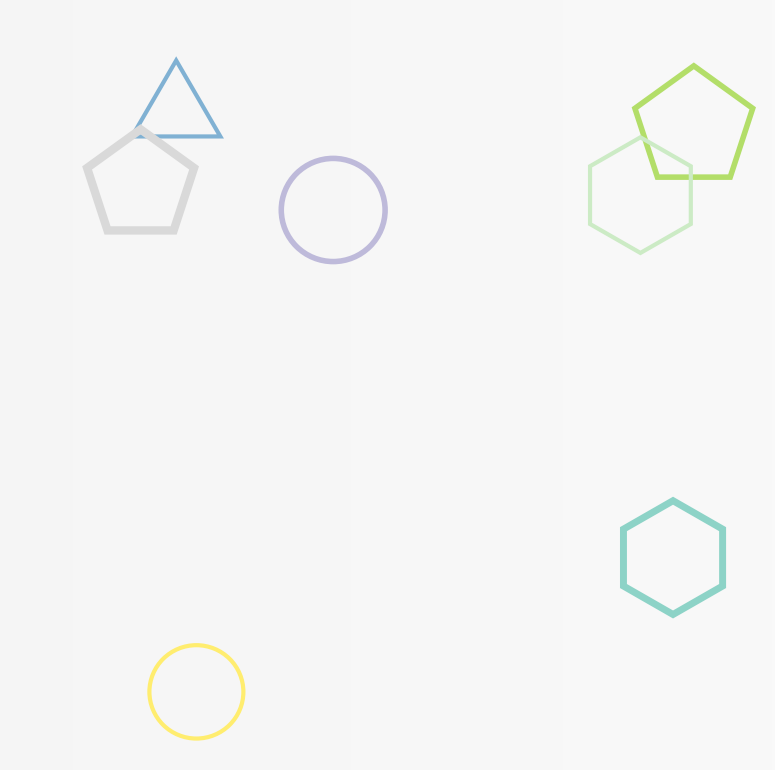[{"shape": "hexagon", "thickness": 2.5, "radius": 0.37, "center": [0.868, 0.276]}, {"shape": "circle", "thickness": 2, "radius": 0.33, "center": [0.43, 0.727]}, {"shape": "triangle", "thickness": 1.5, "radius": 0.33, "center": [0.227, 0.856]}, {"shape": "pentagon", "thickness": 2, "radius": 0.4, "center": [0.895, 0.835]}, {"shape": "pentagon", "thickness": 3, "radius": 0.36, "center": [0.181, 0.759]}, {"shape": "hexagon", "thickness": 1.5, "radius": 0.38, "center": [0.826, 0.747]}, {"shape": "circle", "thickness": 1.5, "radius": 0.3, "center": [0.253, 0.101]}]